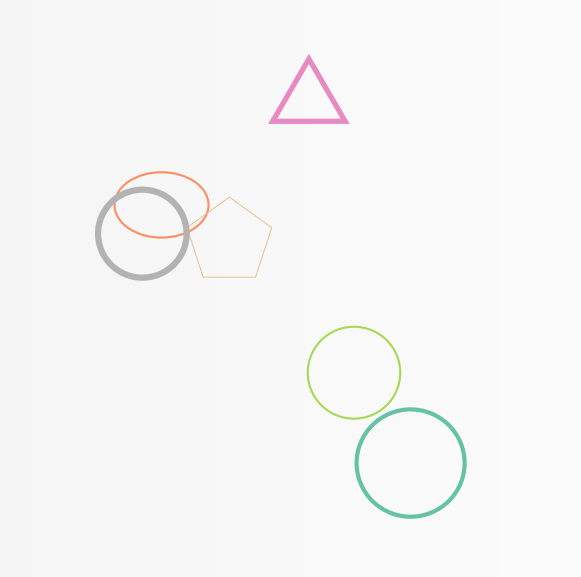[{"shape": "circle", "thickness": 2, "radius": 0.46, "center": [0.706, 0.197]}, {"shape": "oval", "thickness": 1, "radius": 0.4, "center": [0.278, 0.644]}, {"shape": "triangle", "thickness": 2.5, "radius": 0.36, "center": [0.531, 0.825]}, {"shape": "circle", "thickness": 1, "radius": 0.4, "center": [0.609, 0.354]}, {"shape": "pentagon", "thickness": 0.5, "radius": 0.38, "center": [0.395, 0.581]}, {"shape": "circle", "thickness": 3, "radius": 0.38, "center": [0.245, 0.595]}]